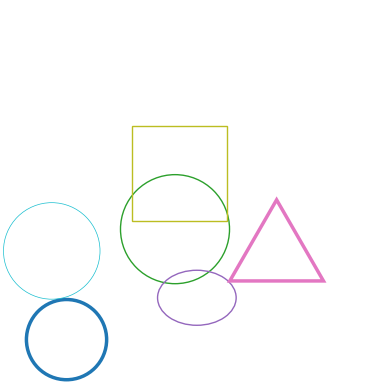[{"shape": "circle", "thickness": 2.5, "radius": 0.52, "center": [0.173, 0.118]}, {"shape": "circle", "thickness": 1, "radius": 0.71, "center": [0.455, 0.405]}, {"shape": "oval", "thickness": 1, "radius": 0.51, "center": [0.511, 0.227]}, {"shape": "triangle", "thickness": 2.5, "radius": 0.7, "center": [0.718, 0.341]}, {"shape": "square", "thickness": 1, "radius": 0.62, "center": [0.465, 0.55]}, {"shape": "circle", "thickness": 0.5, "radius": 0.63, "center": [0.134, 0.348]}]